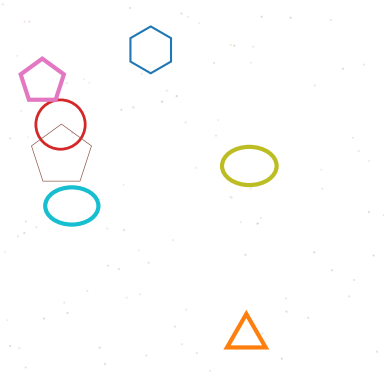[{"shape": "hexagon", "thickness": 1.5, "radius": 0.3, "center": [0.392, 0.871]}, {"shape": "triangle", "thickness": 3, "radius": 0.29, "center": [0.64, 0.127]}, {"shape": "circle", "thickness": 2, "radius": 0.32, "center": [0.157, 0.676]}, {"shape": "pentagon", "thickness": 0.5, "radius": 0.41, "center": [0.16, 0.596]}, {"shape": "pentagon", "thickness": 3, "radius": 0.3, "center": [0.11, 0.789]}, {"shape": "oval", "thickness": 3, "radius": 0.35, "center": [0.648, 0.569]}, {"shape": "oval", "thickness": 3, "radius": 0.35, "center": [0.187, 0.465]}]